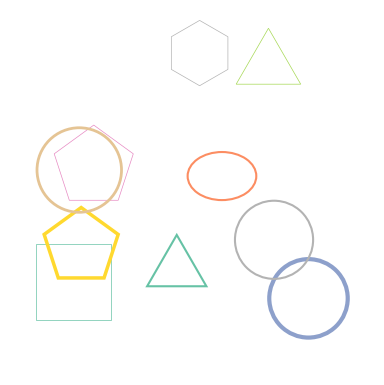[{"shape": "triangle", "thickness": 1.5, "radius": 0.44, "center": [0.459, 0.301]}, {"shape": "square", "thickness": 0.5, "radius": 0.49, "center": [0.191, 0.268]}, {"shape": "oval", "thickness": 1.5, "radius": 0.45, "center": [0.577, 0.543]}, {"shape": "circle", "thickness": 3, "radius": 0.51, "center": [0.801, 0.225]}, {"shape": "pentagon", "thickness": 0.5, "radius": 0.54, "center": [0.244, 0.567]}, {"shape": "triangle", "thickness": 0.5, "radius": 0.48, "center": [0.697, 0.83]}, {"shape": "pentagon", "thickness": 2.5, "radius": 0.51, "center": [0.211, 0.36]}, {"shape": "circle", "thickness": 2, "radius": 0.55, "center": [0.206, 0.558]}, {"shape": "hexagon", "thickness": 0.5, "radius": 0.42, "center": [0.518, 0.862]}, {"shape": "circle", "thickness": 1.5, "radius": 0.51, "center": [0.712, 0.377]}]